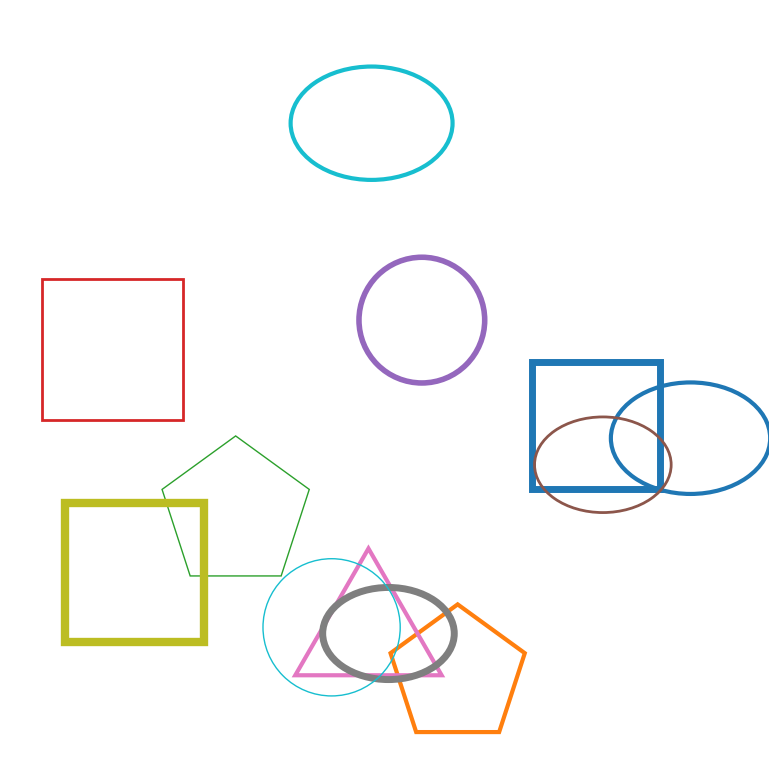[{"shape": "oval", "thickness": 1.5, "radius": 0.52, "center": [0.897, 0.431]}, {"shape": "square", "thickness": 2.5, "radius": 0.41, "center": [0.774, 0.447]}, {"shape": "pentagon", "thickness": 1.5, "radius": 0.46, "center": [0.594, 0.123]}, {"shape": "pentagon", "thickness": 0.5, "radius": 0.5, "center": [0.306, 0.333]}, {"shape": "square", "thickness": 1, "radius": 0.46, "center": [0.146, 0.546]}, {"shape": "circle", "thickness": 2, "radius": 0.41, "center": [0.548, 0.584]}, {"shape": "oval", "thickness": 1, "radius": 0.44, "center": [0.783, 0.396]}, {"shape": "triangle", "thickness": 1.5, "radius": 0.55, "center": [0.479, 0.178]}, {"shape": "oval", "thickness": 2.5, "radius": 0.43, "center": [0.505, 0.177]}, {"shape": "square", "thickness": 3, "radius": 0.45, "center": [0.175, 0.257]}, {"shape": "circle", "thickness": 0.5, "radius": 0.45, "center": [0.431, 0.185]}, {"shape": "oval", "thickness": 1.5, "radius": 0.53, "center": [0.483, 0.84]}]